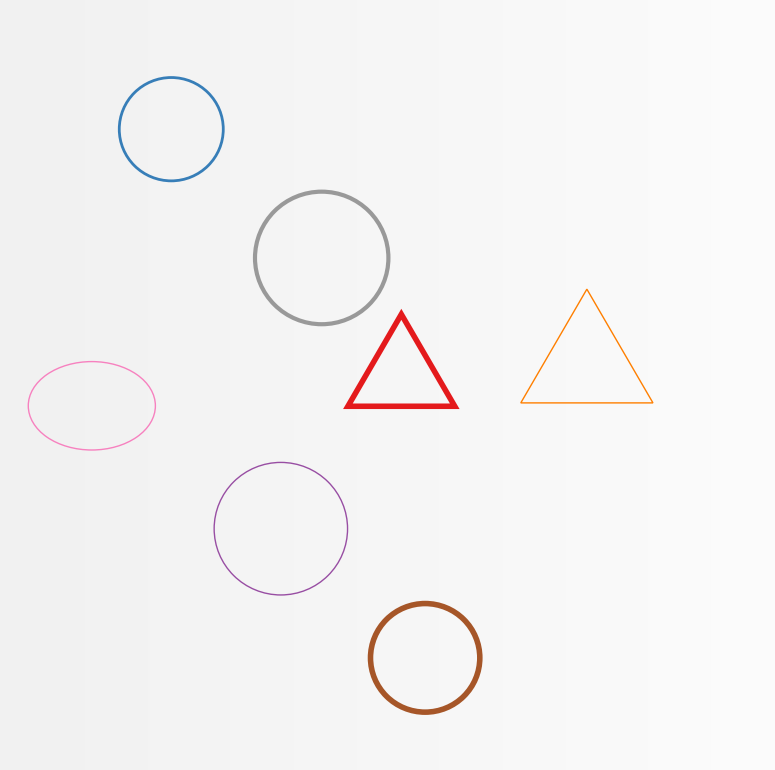[{"shape": "triangle", "thickness": 2, "radius": 0.4, "center": [0.518, 0.512]}, {"shape": "circle", "thickness": 1, "radius": 0.34, "center": [0.221, 0.832]}, {"shape": "circle", "thickness": 0.5, "radius": 0.43, "center": [0.362, 0.313]}, {"shape": "triangle", "thickness": 0.5, "radius": 0.49, "center": [0.757, 0.526]}, {"shape": "circle", "thickness": 2, "radius": 0.35, "center": [0.549, 0.146]}, {"shape": "oval", "thickness": 0.5, "radius": 0.41, "center": [0.118, 0.473]}, {"shape": "circle", "thickness": 1.5, "radius": 0.43, "center": [0.415, 0.665]}]